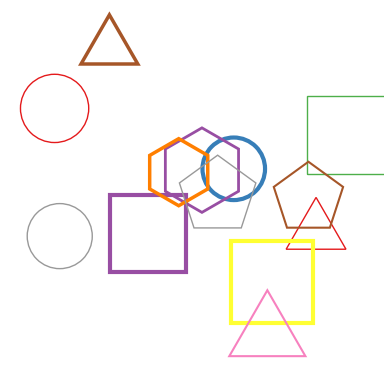[{"shape": "circle", "thickness": 1, "radius": 0.44, "center": [0.142, 0.718]}, {"shape": "triangle", "thickness": 1, "radius": 0.45, "center": [0.821, 0.398]}, {"shape": "circle", "thickness": 3, "radius": 0.41, "center": [0.607, 0.562]}, {"shape": "square", "thickness": 1, "radius": 0.51, "center": [0.9, 0.65]}, {"shape": "square", "thickness": 3, "radius": 0.5, "center": [0.384, 0.393]}, {"shape": "hexagon", "thickness": 2, "radius": 0.55, "center": [0.525, 0.558]}, {"shape": "hexagon", "thickness": 2.5, "radius": 0.44, "center": [0.464, 0.553]}, {"shape": "square", "thickness": 3, "radius": 0.53, "center": [0.707, 0.268]}, {"shape": "triangle", "thickness": 2.5, "radius": 0.43, "center": [0.284, 0.876]}, {"shape": "pentagon", "thickness": 1.5, "radius": 0.47, "center": [0.801, 0.485]}, {"shape": "triangle", "thickness": 1.5, "radius": 0.57, "center": [0.694, 0.132]}, {"shape": "pentagon", "thickness": 1, "radius": 0.52, "center": [0.565, 0.492]}, {"shape": "circle", "thickness": 1, "radius": 0.42, "center": [0.155, 0.387]}]